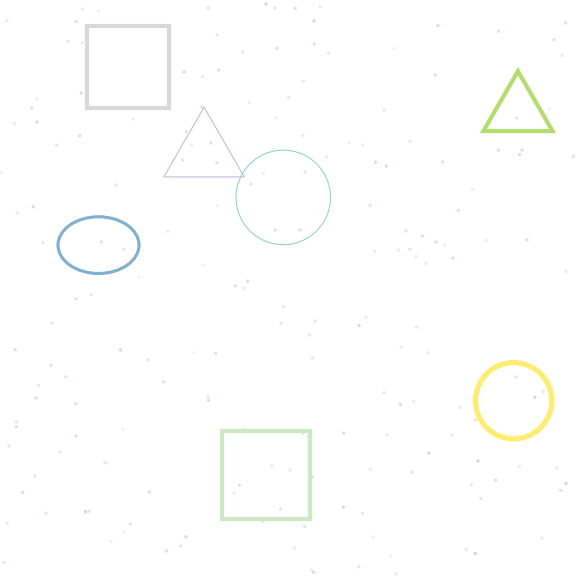[{"shape": "circle", "thickness": 0.5, "radius": 0.41, "center": [0.491, 0.657]}, {"shape": "triangle", "thickness": 0.5, "radius": 0.4, "center": [0.353, 0.733]}, {"shape": "oval", "thickness": 1.5, "radius": 0.35, "center": [0.171, 0.575]}, {"shape": "triangle", "thickness": 2, "radius": 0.35, "center": [0.897, 0.807]}, {"shape": "square", "thickness": 2, "radius": 0.36, "center": [0.222, 0.883]}, {"shape": "square", "thickness": 2, "radius": 0.38, "center": [0.461, 0.177]}, {"shape": "circle", "thickness": 2.5, "radius": 0.33, "center": [0.889, 0.305]}]